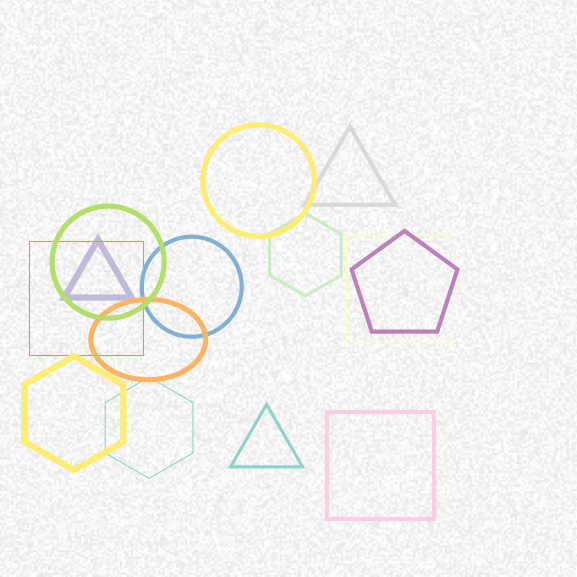[{"shape": "hexagon", "thickness": 0.5, "radius": 0.44, "center": [0.258, 0.258]}, {"shape": "triangle", "thickness": 1.5, "radius": 0.36, "center": [0.462, 0.227]}, {"shape": "square", "thickness": 0.5, "radius": 0.46, "center": [0.692, 0.499]}, {"shape": "triangle", "thickness": 3, "radius": 0.34, "center": [0.17, 0.517]}, {"shape": "square", "thickness": 0.5, "radius": 0.49, "center": [0.149, 0.483]}, {"shape": "circle", "thickness": 2, "radius": 0.43, "center": [0.332, 0.503]}, {"shape": "oval", "thickness": 2.5, "radius": 0.5, "center": [0.257, 0.411]}, {"shape": "circle", "thickness": 2.5, "radius": 0.49, "center": [0.187, 0.545]}, {"shape": "square", "thickness": 2, "radius": 0.46, "center": [0.658, 0.193]}, {"shape": "triangle", "thickness": 2, "radius": 0.45, "center": [0.606, 0.69]}, {"shape": "pentagon", "thickness": 2, "radius": 0.48, "center": [0.7, 0.503]}, {"shape": "hexagon", "thickness": 1.5, "radius": 0.36, "center": [0.529, 0.558]}, {"shape": "hexagon", "thickness": 3, "radius": 0.49, "center": [0.128, 0.284]}, {"shape": "circle", "thickness": 2.5, "radius": 0.48, "center": [0.448, 0.687]}]